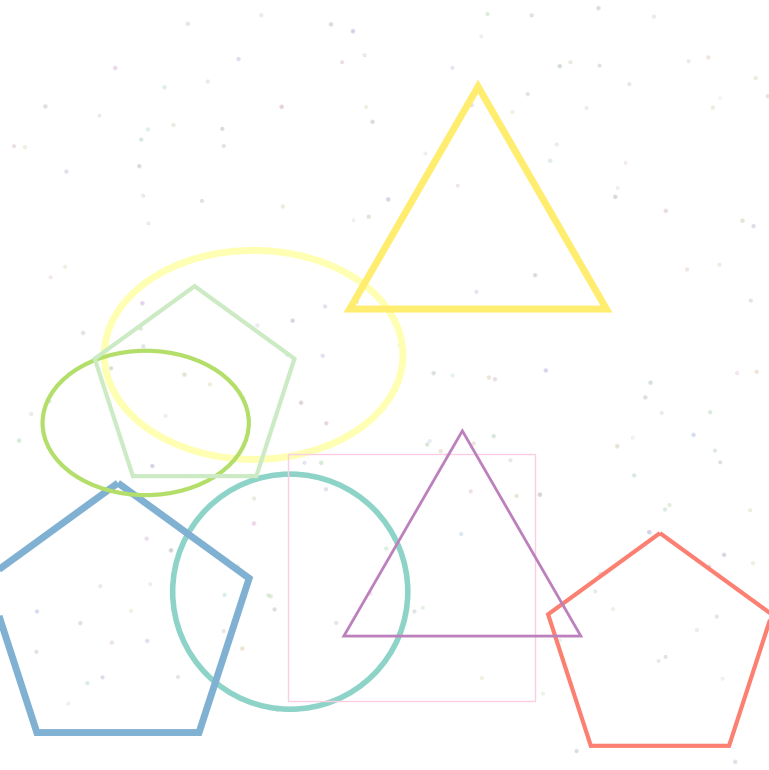[{"shape": "circle", "thickness": 2, "radius": 0.76, "center": [0.377, 0.232]}, {"shape": "oval", "thickness": 2.5, "radius": 0.97, "center": [0.329, 0.539]}, {"shape": "pentagon", "thickness": 1.5, "radius": 0.76, "center": [0.857, 0.155]}, {"shape": "pentagon", "thickness": 2.5, "radius": 0.9, "center": [0.153, 0.194]}, {"shape": "oval", "thickness": 1.5, "radius": 0.67, "center": [0.189, 0.451]}, {"shape": "square", "thickness": 0.5, "radius": 0.8, "center": [0.534, 0.251]}, {"shape": "triangle", "thickness": 1, "radius": 0.89, "center": [0.6, 0.263]}, {"shape": "pentagon", "thickness": 1.5, "radius": 0.68, "center": [0.253, 0.492]}, {"shape": "triangle", "thickness": 2.5, "radius": 0.96, "center": [0.621, 0.695]}]